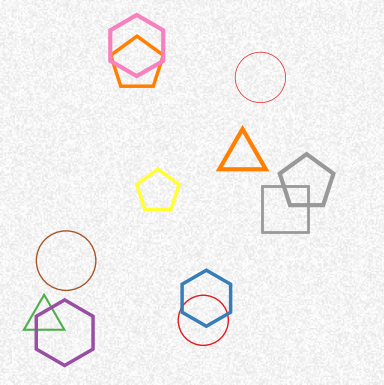[{"shape": "circle", "thickness": 0.5, "radius": 0.33, "center": [0.676, 0.799]}, {"shape": "circle", "thickness": 1, "radius": 0.33, "center": [0.528, 0.168]}, {"shape": "hexagon", "thickness": 2.5, "radius": 0.36, "center": [0.536, 0.225]}, {"shape": "triangle", "thickness": 1.5, "radius": 0.3, "center": [0.115, 0.174]}, {"shape": "hexagon", "thickness": 2.5, "radius": 0.43, "center": [0.168, 0.136]}, {"shape": "triangle", "thickness": 3, "radius": 0.35, "center": [0.63, 0.595]}, {"shape": "pentagon", "thickness": 2.5, "radius": 0.36, "center": [0.356, 0.834]}, {"shape": "pentagon", "thickness": 2.5, "radius": 0.29, "center": [0.41, 0.503]}, {"shape": "circle", "thickness": 1, "radius": 0.39, "center": [0.172, 0.323]}, {"shape": "hexagon", "thickness": 3, "radius": 0.4, "center": [0.355, 0.882]}, {"shape": "square", "thickness": 2, "radius": 0.3, "center": [0.74, 0.457]}, {"shape": "pentagon", "thickness": 3, "radius": 0.37, "center": [0.796, 0.526]}]